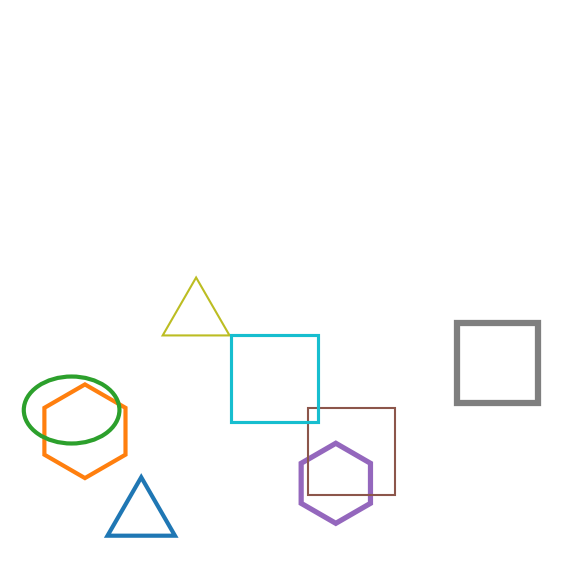[{"shape": "triangle", "thickness": 2, "radius": 0.34, "center": [0.245, 0.105]}, {"shape": "hexagon", "thickness": 2, "radius": 0.41, "center": [0.147, 0.252]}, {"shape": "oval", "thickness": 2, "radius": 0.41, "center": [0.124, 0.289]}, {"shape": "hexagon", "thickness": 2.5, "radius": 0.35, "center": [0.582, 0.162]}, {"shape": "square", "thickness": 1, "radius": 0.38, "center": [0.608, 0.218]}, {"shape": "square", "thickness": 3, "radius": 0.35, "center": [0.862, 0.371]}, {"shape": "triangle", "thickness": 1, "radius": 0.33, "center": [0.34, 0.452]}, {"shape": "square", "thickness": 1.5, "radius": 0.37, "center": [0.475, 0.343]}]